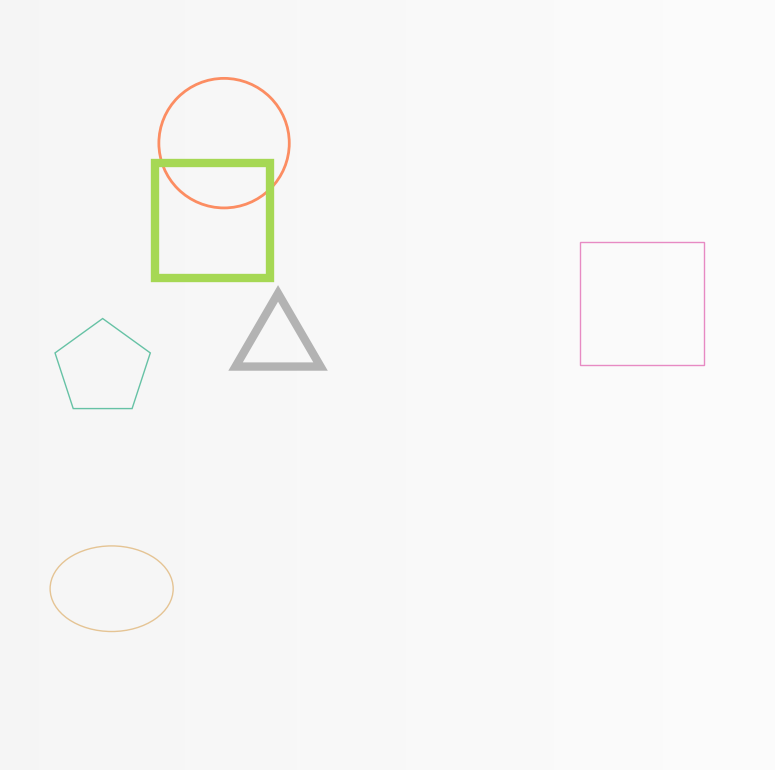[{"shape": "pentagon", "thickness": 0.5, "radius": 0.32, "center": [0.132, 0.522]}, {"shape": "circle", "thickness": 1, "radius": 0.42, "center": [0.289, 0.814]}, {"shape": "square", "thickness": 0.5, "radius": 0.4, "center": [0.828, 0.605]}, {"shape": "square", "thickness": 3, "radius": 0.37, "center": [0.274, 0.713]}, {"shape": "oval", "thickness": 0.5, "radius": 0.4, "center": [0.144, 0.235]}, {"shape": "triangle", "thickness": 3, "radius": 0.32, "center": [0.359, 0.556]}]